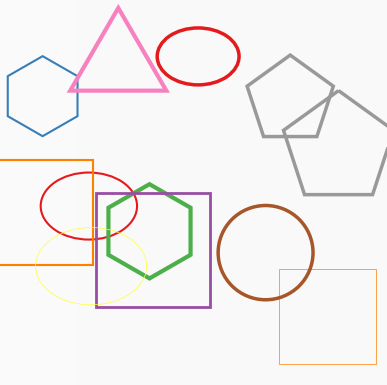[{"shape": "oval", "thickness": 1.5, "radius": 0.62, "center": [0.229, 0.465]}, {"shape": "oval", "thickness": 2.5, "radius": 0.53, "center": [0.511, 0.853]}, {"shape": "hexagon", "thickness": 1.5, "radius": 0.52, "center": [0.11, 0.75]}, {"shape": "hexagon", "thickness": 3, "radius": 0.61, "center": [0.386, 0.399]}, {"shape": "square", "thickness": 2, "radius": 0.74, "center": [0.395, 0.351]}, {"shape": "square", "thickness": 1.5, "radius": 0.68, "center": [0.104, 0.447]}, {"shape": "square", "thickness": 0.5, "radius": 0.62, "center": [0.845, 0.178]}, {"shape": "oval", "thickness": 0.5, "radius": 0.72, "center": [0.235, 0.309]}, {"shape": "circle", "thickness": 2.5, "radius": 0.61, "center": [0.685, 0.344]}, {"shape": "triangle", "thickness": 3, "radius": 0.72, "center": [0.305, 0.836]}, {"shape": "pentagon", "thickness": 2.5, "radius": 0.75, "center": [0.874, 0.615]}, {"shape": "pentagon", "thickness": 2.5, "radius": 0.58, "center": [0.749, 0.74]}]